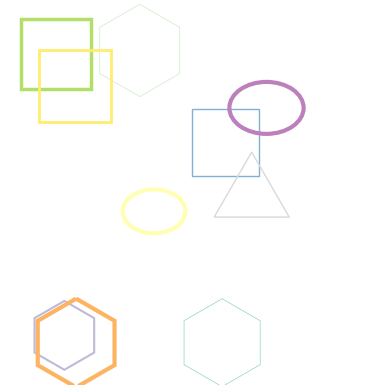[{"shape": "hexagon", "thickness": 0.5, "radius": 0.57, "center": [0.577, 0.11]}, {"shape": "oval", "thickness": 3, "radius": 0.41, "center": [0.4, 0.451]}, {"shape": "hexagon", "thickness": 1.5, "radius": 0.45, "center": [0.167, 0.129]}, {"shape": "square", "thickness": 1, "radius": 0.44, "center": [0.585, 0.63]}, {"shape": "hexagon", "thickness": 3, "radius": 0.58, "center": [0.198, 0.109]}, {"shape": "square", "thickness": 2.5, "radius": 0.46, "center": [0.146, 0.86]}, {"shape": "triangle", "thickness": 1, "radius": 0.56, "center": [0.654, 0.492]}, {"shape": "oval", "thickness": 3, "radius": 0.48, "center": [0.692, 0.72]}, {"shape": "hexagon", "thickness": 0.5, "radius": 0.6, "center": [0.363, 0.869]}, {"shape": "square", "thickness": 2, "radius": 0.47, "center": [0.195, 0.777]}]